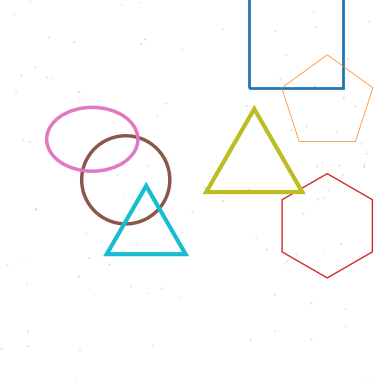[{"shape": "square", "thickness": 2, "radius": 0.61, "center": [0.769, 0.895]}, {"shape": "pentagon", "thickness": 0.5, "radius": 0.62, "center": [0.85, 0.733]}, {"shape": "hexagon", "thickness": 1, "radius": 0.68, "center": [0.85, 0.414]}, {"shape": "circle", "thickness": 2.5, "radius": 0.57, "center": [0.327, 0.533]}, {"shape": "oval", "thickness": 2.5, "radius": 0.59, "center": [0.24, 0.638]}, {"shape": "triangle", "thickness": 3, "radius": 0.72, "center": [0.66, 0.573]}, {"shape": "triangle", "thickness": 3, "radius": 0.59, "center": [0.38, 0.399]}]